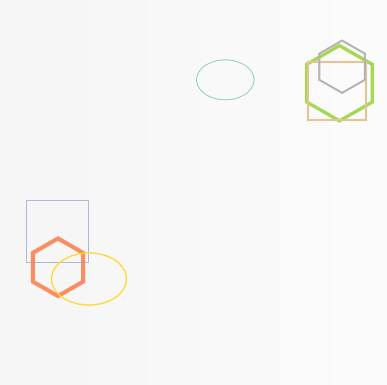[{"shape": "oval", "thickness": 0.5, "radius": 0.37, "center": [0.581, 0.793]}, {"shape": "hexagon", "thickness": 3, "radius": 0.37, "center": [0.15, 0.306]}, {"shape": "square", "thickness": 0.5, "radius": 0.4, "center": [0.146, 0.4]}, {"shape": "hexagon", "thickness": 2.5, "radius": 0.49, "center": [0.876, 0.784]}, {"shape": "oval", "thickness": 1, "radius": 0.48, "center": [0.23, 0.275]}, {"shape": "square", "thickness": 1.5, "radius": 0.37, "center": [0.87, 0.763]}, {"shape": "hexagon", "thickness": 1.5, "radius": 0.34, "center": [0.883, 0.827]}]